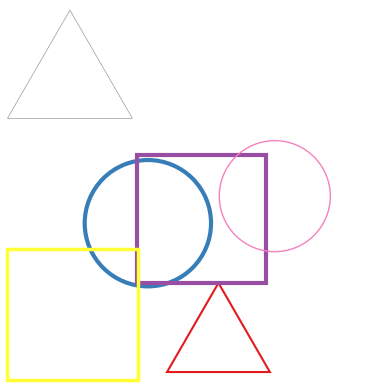[{"shape": "triangle", "thickness": 1.5, "radius": 0.77, "center": [0.567, 0.111]}, {"shape": "circle", "thickness": 3, "radius": 0.82, "center": [0.384, 0.42]}, {"shape": "square", "thickness": 3, "radius": 0.83, "center": [0.524, 0.432]}, {"shape": "square", "thickness": 2.5, "radius": 0.85, "center": [0.189, 0.182]}, {"shape": "circle", "thickness": 1, "radius": 0.72, "center": [0.714, 0.49]}, {"shape": "triangle", "thickness": 0.5, "radius": 0.94, "center": [0.182, 0.786]}]